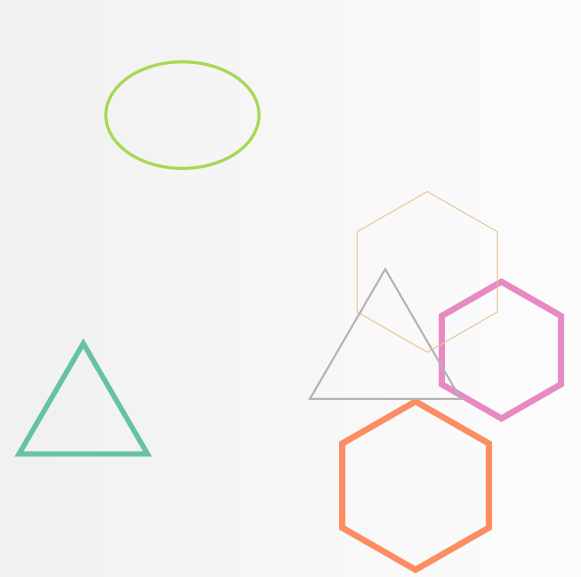[{"shape": "triangle", "thickness": 2.5, "radius": 0.64, "center": [0.143, 0.277]}, {"shape": "hexagon", "thickness": 3, "radius": 0.73, "center": [0.715, 0.158]}, {"shape": "hexagon", "thickness": 3, "radius": 0.59, "center": [0.863, 0.393]}, {"shape": "oval", "thickness": 1.5, "radius": 0.66, "center": [0.314, 0.8]}, {"shape": "hexagon", "thickness": 0.5, "radius": 0.7, "center": [0.735, 0.528]}, {"shape": "triangle", "thickness": 1, "radius": 0.75, "center": [0.663, 0.383]}]